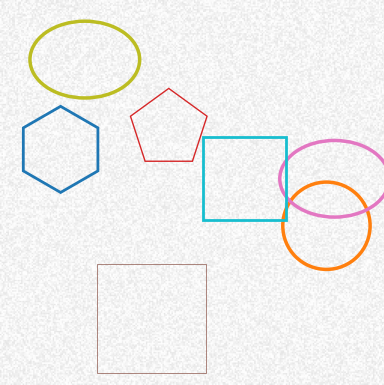[{"shape": "hexagon", "thickness": 2, "radius": 0.56, "center": [0.157, 0.612]}, {"shape": "circle", "thickness": 2.5, "radius": 0.57, "center": [0.848, 0.414]}, {"shape": "pentagon", "thickness": 1, "radius": 0.52, "center": [0.438, 0.666]}, {"shape": "square", "thickness": 0.5, "radius": 0.71, "center": [0.394, 0.172]}, {"shape": "oval", "thickness": 2.5, "radius": 0.71, "center": [0.869, 0.536]}, {"shape": "oval", "thickness": 2.5, "radius": 0.71, "center": [0.22, 0.845]}, {"shape": "square", "thickness": 2, "radius": 0.54, "center": [0.634, 0.537]}]